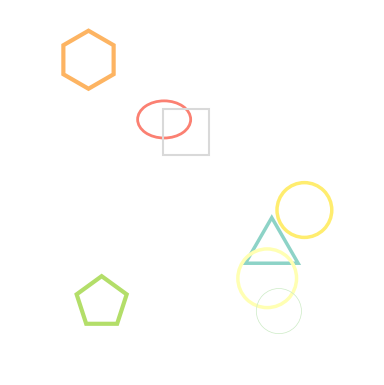[{"shape": "triangle", "thickness": 2.5, "radius": 0.39, "center": [0.706, 0.356]}, {"shape": "circle", "thickness": 2.5, "radius": 0.38, "center": [0.694, 0.277]}, {"shape": "oval", "thickness": 2, "radius": 0.34, "center": [0.426, 0.69]}, {"shape": "hexagon", "thickness": 3, "radius": 0.38, "center": [0.23, 0.845]}, {"shape": "pentagon", "thickness": 3, "radius": 0.34, "center": [0.264, 0.214]}, {"shape": "square", "thickness": 1.5, "radius": 0.3, "center": [0.483, 0.656]}, {"shape": "circle", "thickness": 0.5, "radius": 0.29, "center": [0.724, 0.192]}, {"shape": "circle", "thickness": 2.5, "radius": 0.36, "center": [0.791, 0.454]}]